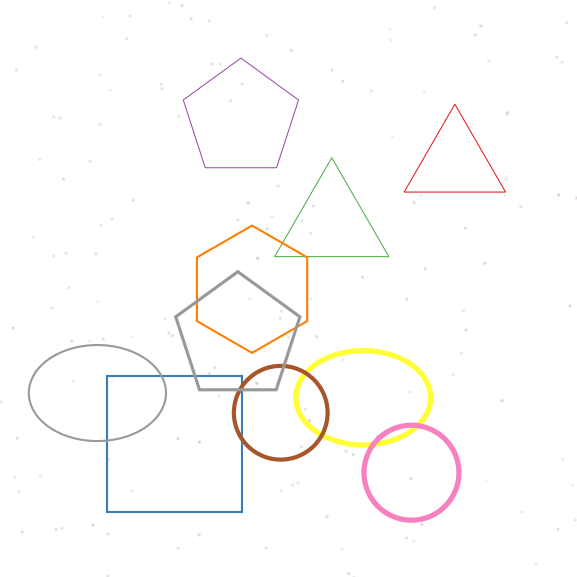[{"shape": "triangle", "thickness": 0.5, "radius": 0.51, "center": [0.788, 0.717]}, {"shape": "square", "thickness": 1, "radius": 0.59, "center": [0.302, 0.23]}, {"shape": "triangle", "thickness": 0.5, "radius": 0.57, "center": [0.574, 0.612]}, {"shape": "pentagon", "thickness": 0.5, "radius": 0.52, "center": [0.417, 0.794]}, {"shape": "hexagon", "thickness": 1, "radius": 0.55, "center": [0.436, 0.498]}, {"shape": "oval", "thickness": 2.5, "radius": 0.58, "center": [0.629, 0.31]}, {"shape": "circle", "thickness": 2, "radius": 0.41, "center": [0.486, 0.284]}, {"shape": "circle", "thickness": 2.5, "radius": 0.41, "center": [0.712, 0.181]}, {"shape": "pentagon", "thickness": 1.5, "radius": 0.57, "center": [0.412, 0.416]}, {"shape": "oval", "thickness": 1, "radius": 0.59, "center": [0.169, 0.319]}]